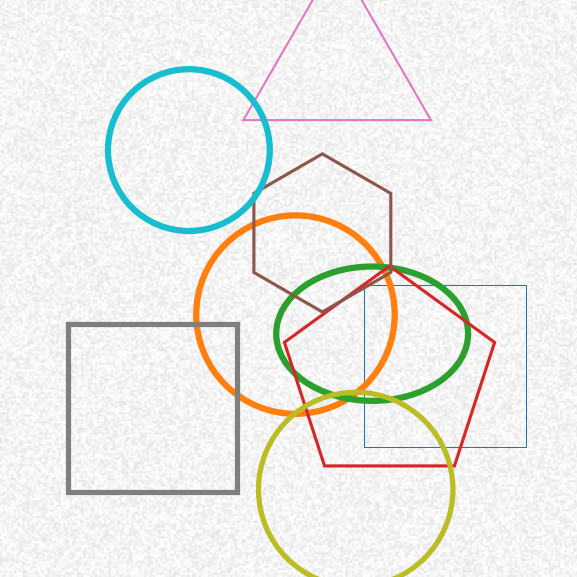[{"shape": "square", "thickness": 0.5, "radius": 0.7, "center": [0.77, 0.365]}, {"shape": "circle", "thickness": 3, "radius": 0.86, "center": [0.512, 0.454]}, {"shape": "oval", "thickness": 3, "radius": 0.83, "center": [0.644, 0.421]}, {"shape": "pentagon", "thickness": 1.5, "radius": 0.96, "center": [0.674, 0.347]}, {"shape": "hexagon", "thickness": 1.5, "radius": 0.68, "center": [0.558, 0.596]}, {"shape": "triangle", "thickness": 1, "radius": 0.94, "center": [0.584, 0.885]}, {"shape": "square", "thickness": 2.5, "radius": 0.73, "center": [0.264, 0.293]}, {"shape": "circle", "thickness": 2.5, "radius": 0.84, "center": [0.616, 0.152]}, {"shape": "circle", "thickness": 3, "radius": 0.7, "center": [0.327, 0.739]}]